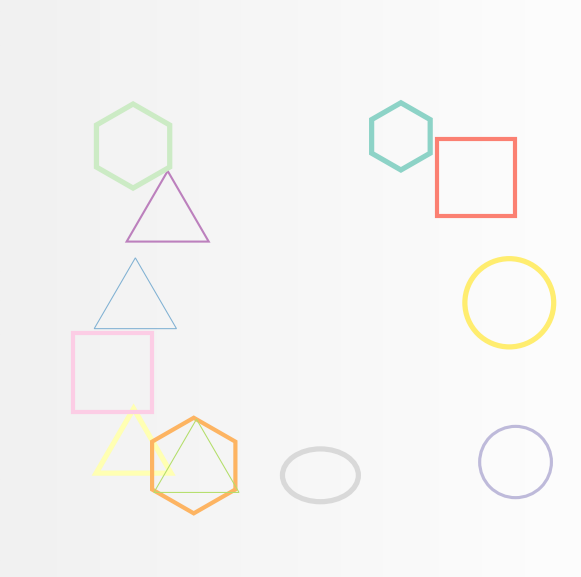[{"shape": "hexagon", "thickness": 2.5, "radius": 0.29, "center": [0.69, 0.763]}, {"shape": "triangle", "thickness": 2.5, "radius": 0.37, "center": [0.23, 0.217]}, {"shape": "circle", "thickness": 1.5, "radius": 0.31, "center": [0.887, 0.199]}, {"shape": "square", "thickness": 2, "radius": 0.33, "center": [0.819, 0.692]}, {"shape": "triangle", "thickness": 0.5, "radius": 0.41, "center": [0.233, 0.471]}, {"shape": "hexagon", "thickness": 2, "radius": 0.41, "center": [0.333, 0.193]}, {"shape": "triangle", "thickness": 0.5, "radius": 0.42, "center": [0.338, 0.189]}, {"shape": "square", "thickness": 2, "radius": 0.34, "center": [0.194, 0.354]}, {"shape": "oval", "thickness": 2.5, "radius": 0.33, "center": [0.551, 0.176]}, {"shape": "triangle", "thickness": 1, "radius": 0.41, "center": [0.288, 0.622]}, {"shape": "hexagon", "thickness": 2.5, "radius": 0.36, "center": [0.229, 0.746]}, {"shape": "circle", "thickness": 2.5, "radius": 0.38, "center": [0.876, 0.475]}]